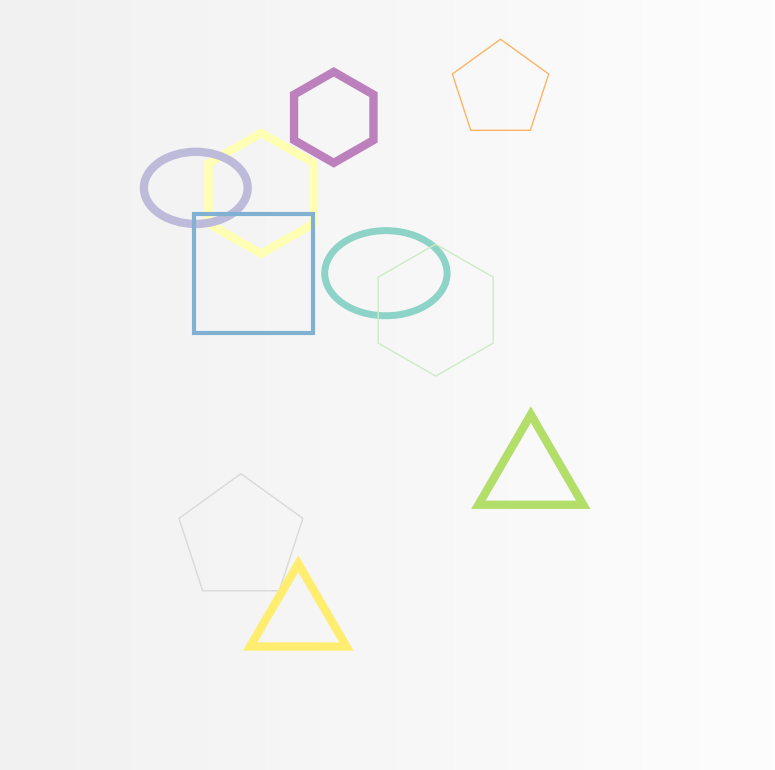[{"shape": "oval", "thickness": 2.5, "radius": 0.39, "center": [0.498, 0.645]}, {"shape": "hexagon", "thickness": 3, "radius": 0.39, "center": [0.337, 0.749]}, {"shape": "oval", "thickness": 3, "radius": 0.33, "center": [0.253, 0.756]}, {"shape": "square", "thickness": 1.5, "radius": 0.38, "center": [0.327, 0.645]}, {"shape": "pentagon", "thickness": 0.5, "radius": 0.33, "center": [0.646, 0.884]}, {"shape": "triangle", "thickness": 3, "radius": 0.39, "center": [0.685, 0.383]}, {"shape": "pentagon", "thickness": 0.5, "radius": 0.42, "center": [0.311, 0.301]}, {"shape": "hexagon", "thickness": 3, "radius": 0.3, "center": [0.431, 0.848]}, {"shape": "hexagon", "thickness": 0.5, "radius": 0.43, "center": [0.562, 0.597]}, {"shape": "triangle", "thickness": 3, "radius": 0.36, "center": [0.385, 0.196]}]